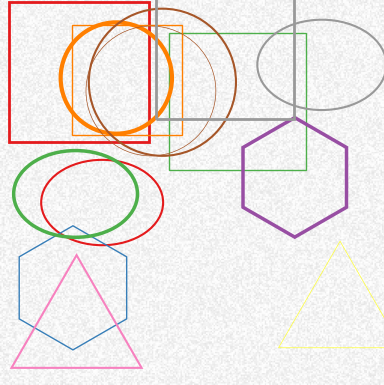[{"shape": "square", "thickness": 2, "radius": 0.91, "center": [0.206, 0.812]}, {"shape": "oval", "thickness": 1.5, "radius": 0.79, "center": [0.265, 0.474]}, {"shape": "hexagon", "thickness": 1, "radius": 0.81, "center": [0.189, 0.252]}, {"shape": "square", "thickness": 1, "radius": 0.89, "center": [0.618, 0.736]}, {"shape": "oval", "thickness": 2.5, "radius": 0.8, "center": [0.196, 0.496]}, {"shape": "hexagon", "thickness": 2.5, "radius": 0.78, "center": [0.766, 0.539]}, {"shape": "circle", "thickness": 3, "radius": 0.72, "center": [0.302, 0.797]}, {"shape": "square", "thickness": 1, "radius": 0.72, "center": [0.33, 0.793]}, {"shape": "triangle", "thickness": 0.5, "radius": 0.92, "center": [0.883, 0.189]}, {"shape": "circle", "thickness": 0.5, "radius": 0.84, "center": [0.392, 0.764]}, {"shape": "circle", "thickness": 1.5, "radius": 0.96, "center": [0.422, 0.786]}, {"shape": "triangle", "thickness": 1.5, "radius": 0.98, "center": [0.199, 0.142]}, {"shape": "oval", "thickness": 1.5, "radius": 0.84, "center": [0.836, 0.832]}, {"shape": "square", "thickness": 2, "radius": 0.9, "center": [0.584, 0.869]}]